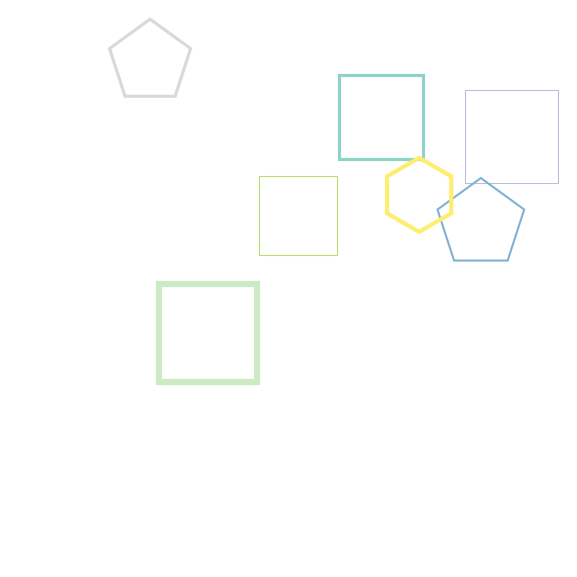[{"shape": "square", "thickness": 1.5, "radius": 0.36, "center": [0.659, 0.797]}, {"shape": "square", "thickness": 0.5, "radius": 0.4, "center": [0.885, 0.763]}, {"shape": "pentagon", "thickness": 1, "radius": 0.39, "center": [0.833, 0.612]}, {"shape": "square", "thickness": 0.5, "radius": 0.34, "center": [0.516, 0.626]}, {"shape": "pentagon", "thickness": 1.5, "radius": 0.37, "center": [0.26, 0.892]}, {"shape": "square", "thickness": 3, "radius": 0.42, "center": [0.36, 0.422]}, {"shape": "hexagon", "thickness": 2, "radius": 0.32, "center": [0.726, 0.662]}]